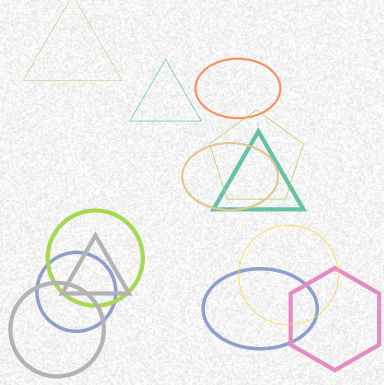[{"shape": "triangle", "thickness": 3, "radius": 0.68, "center": [0.671, 0.524]}, {"shape": "triangle", "thickness": 0.5, "radius": 0.54, "center": [0.43, 0.739]}, {"shape": "oval", "thickness": 1.5, "radius": 0.55, "center": [0.618, 0.77]}, {"shape": "circle", "thickness": 2.5, "radius": 0.51, "center": [0.198, 0.242]}, {"shape": "oval", "thickness": 2.5, "radius": 0.74, "center": [0.676, 0.198]}, {"shape": "hexagon", "thickness": 3, "radius": 0.66, "center": [0.87, 0.171]}, {"shape": "circle", "thickness": 3, "radius": 0.62, "center": [0.247, 0.33]}, {"shape": "pentagon", "thickness": 0.5, "radius": 0.64, "center": [0.666, 0.586]}, {"shape": "circle", "thickness": 0.5, "radius": 0.65, "center": [0.749, 0.286]}, {"shape": "triangle", "thickness": 0.5, "radius": 0.74, "center": [0.189, 0.865]}, {"shape": "oval", "thickness": 1.5, "radius": 0.62, "center": [0.598, 0.541]}, {"shape": "triangle", "thickness": 3, "radius": 0.5, "center": [0.248, 0.288]}, {"shape": "circle", "thickness": 3, "radius": 0.61, "center": [0.148, 0.144]}]